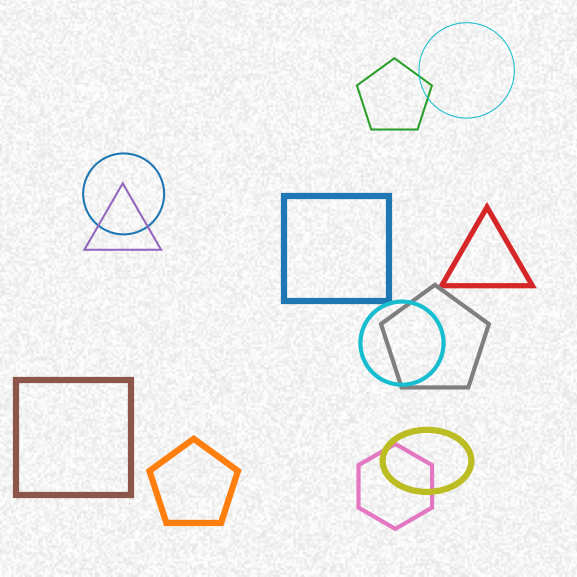[{"shape": "circle", "thickness": 1, "radius": 0.35, "center": [0.214, 0.663]}, {"shape": "square", "thickness": 3, "radius": 0.46, "center": [0.582, 0.569]}, {"shape": "pentagon", "thickness": 3, "radius": 0.4, "center": [0.335, 0.159]}, {"shape": "pentagon", "thickness": 1, "radius": 0.34, "center": [0.683, 0.83]}, {"shape": "triangle", "thickness": 2.5, "radius": 0.45, "center": [0.843, 0.55]}, {"shape": "triangle", "thickness": 1, "radius": 0.38, "center": [0.213, 0.605]}, {"shape": "square", "thickness": 3, "radius": 0.5, "center": [0.127, 0.242]}, {"shape": "hexagon", "thickness": 2, "radius": 0.37, "center": [0.684, 0.157]}, {"shape": "pentagon", "thickness": 2, "radius": 0.49, "center": [0.753, 0.408]}, {"shape": "oval", "thickness": 3, "radius": 0.38, "center": [0.739, 0.201]}, {"shape": "circle", "thickness": 2, "radius": 0.36, "center": [0.696, 0.405]}, {"shape": "circle", "thickness": 0.5, "radius": 0.41, "center": [0.808, 0.877]}]